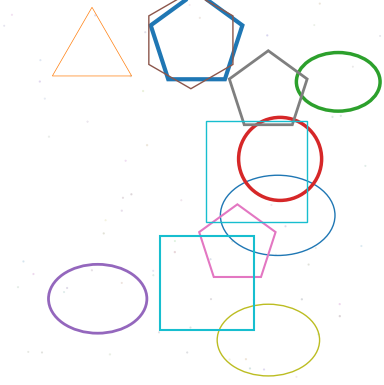[{"shape": "oval", "thickness": 1, "radius": 0.74, "center": [0.721, 0.441]}, {"shape": "pentagon", "thickness": 3, "radius": 0.63, "center": [0.511, 0.895]}, {"shape": "triangle", "thickness": 0.5, "radius": 0.59, "center": [0.239, 0.862]}, {"shape": "oval", "thickness": 2.5, "radius": 0.54, "center": [0.879, 0.787]}, {"shape": "circle", "thickness": 2.5, "radius": 0.54, "center": [0.728, 0.587]}, {"shape": "oval", "thickness": 2, "radius": 0.64, "center": [0.254, 0.224]}, {"shape": "hexagon", "thickness": 1, "radius": 0.63, "center": [0.496, 0.896]}, {"shape": "pentagon", "thickness": 1.5, "radius": 0.52, "center": [0.617, 0.365]}, {"shape": "pentagon", "thickness": 2, "radius": 0.53, "center": [0.697, 0.762]}, {"shape": "oval", "thickness": 1, "radius": 0.67, "center": [0.697, 0.117]}, {"shape": "square", "thickness": 1, "radius": 0.66, "center": [0.666, 0.555]}, {"shape": "square", "thickness": 1.5, "radius": 0.61, "center": [0.537, 0.264]}]